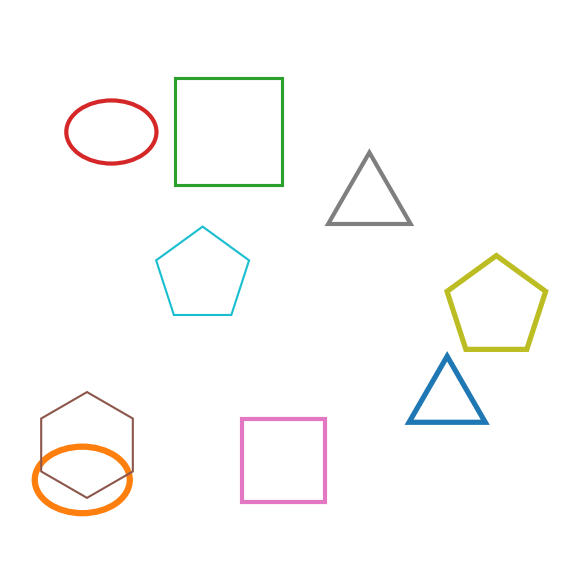[{"shape": "triangle", "thickness": 2.5, "radius": 0.38, "center": [0.774, 0.306]}, {"shape": "oval", "thickness": 3, "radius": 0.41, "center": [0.142, 0.168]}, {"shape": "square", "thickness": 1.5, "radius": 0.46, "center": [0.396, 0.772]}, {"shape": "oval", "thickness": 2, "radius": 0.39, "center": [0.193, 0.771]}, {"shape": "hexagon", "thickness": 1, "radius": 0.46, "center": [0.151, 0.229]}, {"shape": "square", "thickness": 2, "radius": 0.36, "center": [0.49, 0.202]}, {"shape": "triangle", "thickness": 2, "radius": 0.41, "center": [0.64, 0.653]}, {"shape": "pentagon", "thickness": 2.5, "radius": 0.45, "center": [0.859, 0.467]}, {"shape": "pentagon", "thickness": 1, "radius": 0.42, "center": [0.351, 0.522]}]